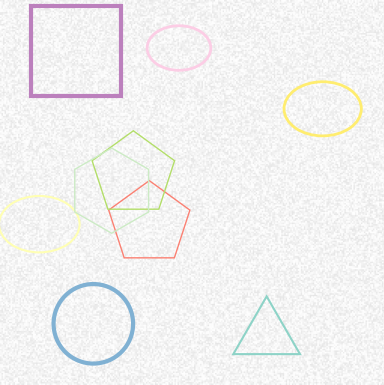[{"shape": "triangle", "thickness": 1.5, "radius": 0.5, "center": [0.693, 0.13]}, {"shape": "oval", "thickness": 1.5, "radius": 0.52, "center": [0.102, 0.418]}, {"shape": "pentagon", "thickness": 1, "radius": 0.55, "center": [0.388, 0.42]}, {"shape": "circle", "thickness": 3, "radius": 0.52, "center": [0.242, 0.159]}, {"shape": "pentagon", "thickness": 1, "radius": 0.56, "center": [0.346, 0.548]}, {"shape": "oval", "thickness": 2, "radius": 0.41, "center": [0.465, 0.875]}, {"shape": "square", "thickness": 3, "radius": 0.58, "center": [0.198, 0.868]}, {"shape": "hexagon", "thickness": 1, "radius": 0.55, "center": [0.29, 0.505]}, {"shape": "oval", "thickness": 2, "radius": 0.5, "center": [0.838, 0.717]}]